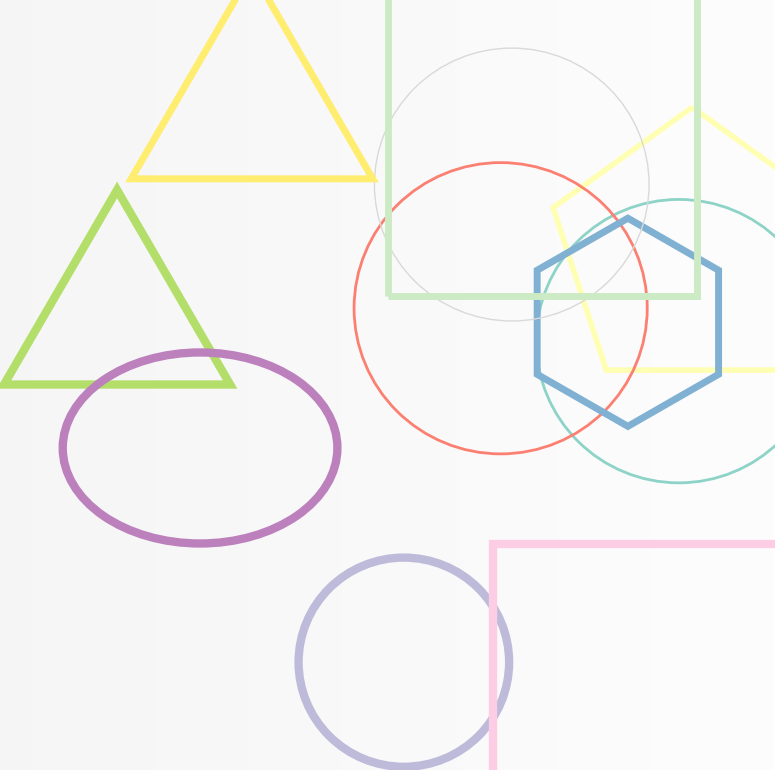[{"shape": "circle", "thickness": 1, "radius": 0.92, "center": [0.876, 0.557]}, {"shape": "pentagon", "thickness": 2, "radius": 0.94, "center": [0.893, 0.672]}, {"shape": "circle", "thickness": 3, "radius": 0.68, "center": [0.521, 0.14]}, {"shape": "circle", "thickness": 1, "radius": 0.95, "center": [0.646, 0.6]}, {"shape": "hexagon", "thickness": 2.5, "radius": 0.68, "center": [0.81, 0.581]}, {"shape": "triangle", "thickness": 3, "radius": 0.84, "center": [0.151, 0.585]}, {"shape": "square", "thickness": 3, "radius": 0.92, "center": [0.819, 0.11]}, {"shape": "circle", "thickness": 0.5, "radius": 0.89, "center": [0.66, 0.76]}, {"shape": "oval", "thickness": 3, "radius": 0.89, "center": [0.258, 0.418]}, {"shape": "square", "thickness": 2.5, "radius": 1.0, "center": [0.7, 0.815]}, {"shape": "triangle", "thickness": 2.5, "radius": 0.9, "center": [0.325, 0.858]}]